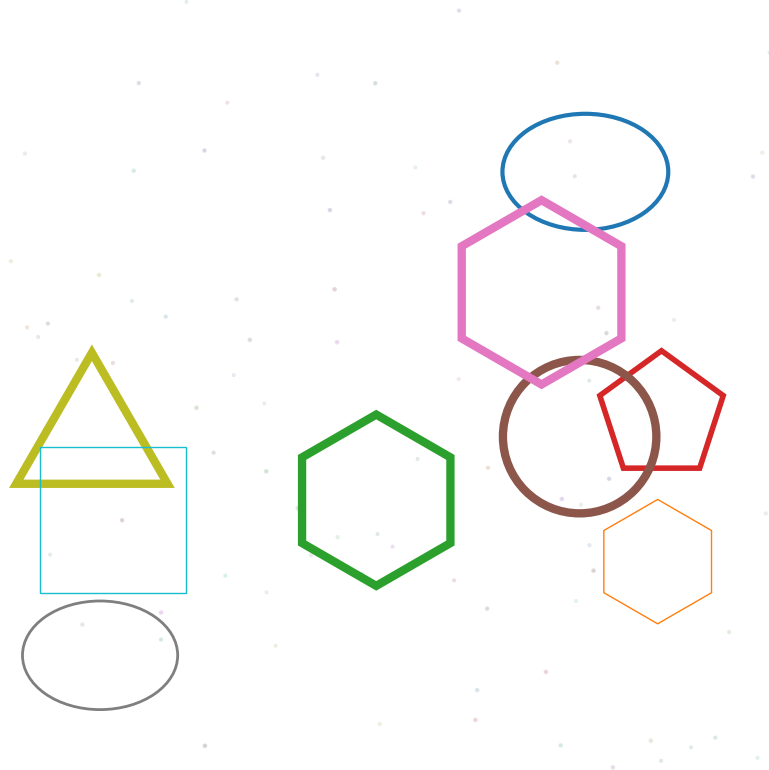[{"shape": "oval", "thickness": 1.5, "radius": 0.54, "center": [0.76, 0.777]}, {"shape": "hexagon", "thickness": 0.5, "radius": 0.4, "center": [0.854, 0.271]}, {"shape": "hexagon", "thickness": 3, "radius": 0.56, "center": [0.489, 0.35]}, {"shape": "pentagon", "thickness": 2, "radius": 0.42, "center": [0.859, 0.46]}, {"shape": "circle", "thickness": 3, "radius": 0.5, "center": [0.753, 0.433]}, {"shape": "hexagon", "thickness": 3, "radius": 0.6, "center": [0.703, 0.62]}, {"shape": "oval", "thickness": 1, "radius": 0.5, "center": [0.13, 0.149]}, {"shape": "triangle", "thickness": 3, "radius": 0.57, "center": [0.119, 0.428]}, {"shape": "square", "thickness": 0.5, "radius": 0.47, "center": [0.147, 0.325]}]